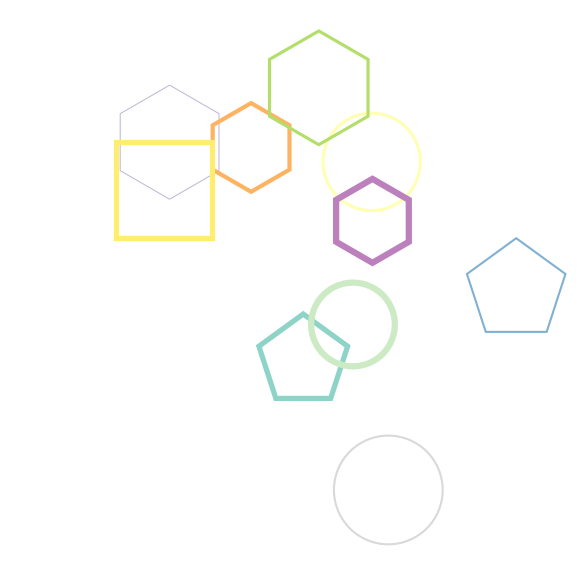[{"shape": "pentagon", "thickness": 2.5, "radius": 0.4, "center": [0.525, 0.375]}, {"shape": "circle", "thickness": 1.5, "radius": 0.42, "center": [0.644, 0.719]}, {"shape": "hexagon", "thickness": 0.5, "radius": 0.49, "center": [0.294, 0.753]}, {"shape": "pentagon", "thickness": 1, "radius": 0.45, "center": [0.894, 0.497]}, {"shape": "hexagon", "thickness": 2, "radius": 0.38, "center": [0.435, 0.744]}, {"shape": "hexagon", "thickness": 1.5, "radius": 0.49, "center": [0.552, 0.847]}, {"shape": "circle", "thickness": 1, "radius": 0.47, "center": [0.672, 0.151]}, {"shape": "hexagon", "thickness": 3, "radius": 0.36, "center": [0.645, 0.617]}, {"shape": "circle", "thickness": 3, "radius": 0.36, "center": [0.611, 0.437]}, {"shape": "square", "thickness": 2.5, "radius": 0.42, "center": [0.284, 0.67]}]